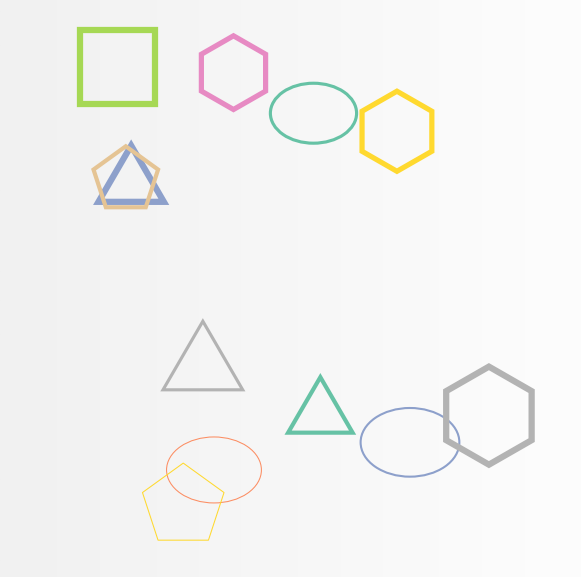[{"shape": "triangle", "thickness": 2, "radius": 0.32, "center": [0.551, 0.282]}, {"shape": "oval", "thickness": 1.5, "radius": 0.37, "center": [0.539, 0.803]}, {"shape": "oval", "thickness": 0.5, "radius": 0.41, "center": [0.368, 0.185]}, {"shape": "oval", "thickness": 1, "radius": 0.42, "center": [0.705, 0.233]}, {"shape": "triangle", "thickness": 3, "radius": 0.32, "center": [0.226, 0.682]}, {"shape": "hexagon", "thickness": 2.5, "radius": 0.32, "center": [0.402, 0.873]}, {"shape": "square", "thickness": 3, "radius": 0.32, "center": [0.202, 0.883]}, {"shape": "hexagon", "thickness": 2.5, "radius": 0.35, "center": [0.683, 0.772]}, {"shape": "pentagon", "thickness": 0.5, "radius": 0.37, "center": [0.315, 0.123]}, {"shape": "pentagon", "thickness": 2, "radius": 0.29, "center": [0.216, 0.687]}, {"shape": "triangle", "thickness": 1.5, "radius": 0.4, "center": [0.349, 0.364]}, {"shape": "hexagon", "thickness": 3, "radius": 0.42, "center": [0.841, 0.279]}]